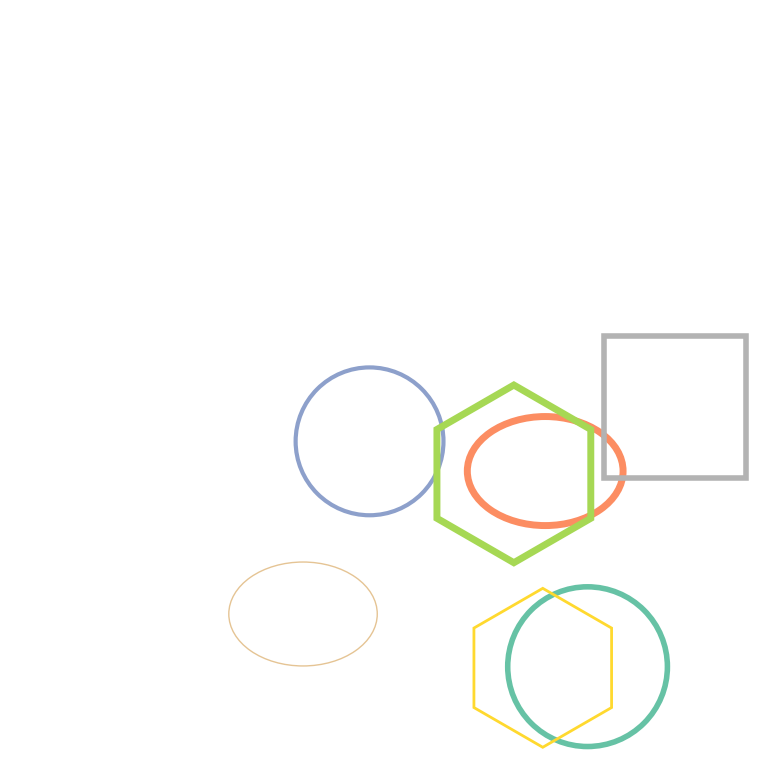[{"shape": "circle", "thickness": 2, "radius": 0.52, "center": [0.763, 0.134]}, {"shape": "oval", "thickness": 2.5, "radius": 0.51, "center": [0.708, 0.388]}, {"shape": "circle", "thickness": 1.5, "radius": 0.48, "center": [0.48, 0.427]}, {"shape": "hexagon", "thickness": 2.5, "radius": 0.58, "center": [0.667, 0.385]}, {"shape": "hexagon", "thickness": 1, "radius": 0.52, "center": [0.705, 0.133]}, {"shape": "oval", "thickness": 0.5, "radius": 0.48, "center": [0.394, 0.203]}, {"shape": "square", "thickness": 2, "radius": 0.46, "center": [0.876, 0.472]}]